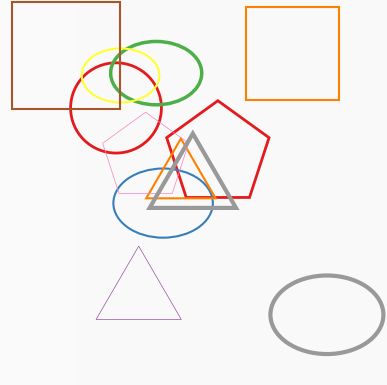[{"shape": "pentagon", "thickness": 2, "radius": 0.69, "center": [0.562, 0.599]}, {"shape": "circle", "thickness": 2, "radius": 0.59, "center": [0.299, 0.72]}, {"shape": "oval", "thickness": 1.5, "radius": 0.64, "center": [0.421, 0.472]}, {"shape": "oval", "thickness": 2.5, "radius": 0.59, "center": [0.403, 0.81]}, {"shape": "triangle", "thickness": 0.5, "radius": 0.64, "center": [0.358, 0.234]}, {"shape": "triangle", "thickness": 1.5, "radius": 0.52, "center": [0.467, 0.537]}, {"shape": "square", "thickness": 1.5, "radius": 0.6, "center": [0.755, 0.861]}, {"shape": "oval", "thickness": 1.5, "radius": 0.5, "center": [0.311, 0.804]}, {"shape": "square", "thickness": 1.5, "radius": 0.69, "center": [0.17, 0.855]}, {"shape": "pentagon", "thickness": 0.5, "radius": 0.58, "center": [0.376, 0.592]}, {"shape": "oval", "thickness": 3, "radius": 0.73, "center": [0.844, 0.182]}, {"shape": "triangle", "thickness": 3, "radius": 0.64, "center": [0.498, 0.524]}]